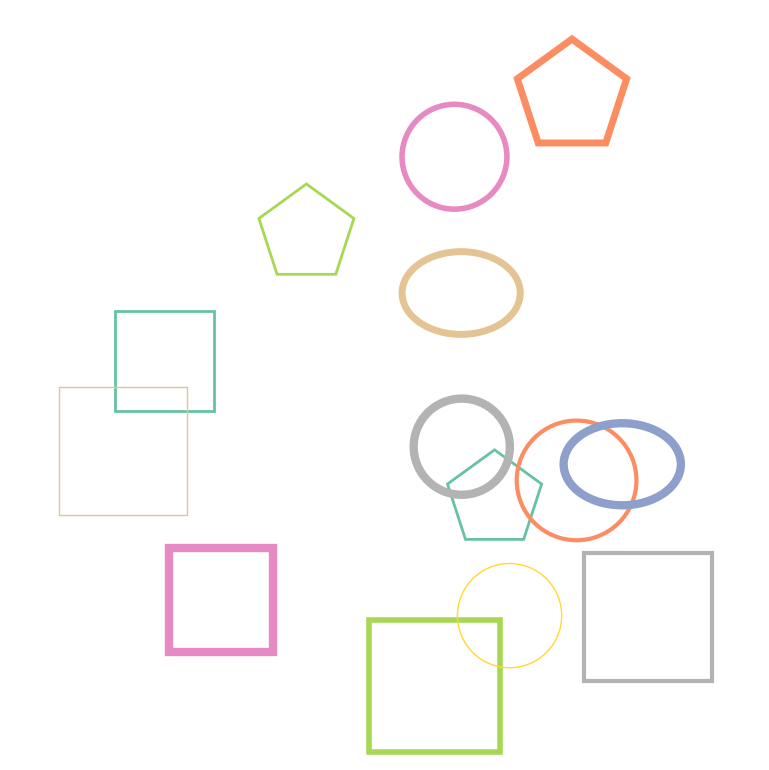[{"shape": "pentagon", "thickness": 1, "radius": 0.32, "center": [0.642, 0.352]}, {"shape": "square", "thickness": 1, "radius": 0.32, "center": [0.214, 0.531]}, {"shape": "pentagon", "thickness": 2.5, "radius": 0.37, "center": [0.743, 0.875]}, {"shape": "circle", "thickness": 1.5, "radius": 0.39, "center": [0.749, 0.376]}, {"shape": "oval", "thickness": 3, "radius": 0.38, "center": [0.808, 0.397]}, {"shape": "square", "thickness": 3, "radius": 0.34, "center": [0.288, 0.22]}, {"shape": "circle", "thickness": 2, "radius": 0.34, "center": [0.59, 0.796]}, {"shape": "square", "thickness": 2, "radius": 0.43, "center": [0.565, 0.109]}, {"shape": "pentagon", "thickness": 1, "radius": 0.32, "center": [0.398, 0.696]}, {"shape": "circle", "thickness": 0.5, "radius": 0.34, "center": [0.662, 0.201]}, {"shape": "square", "thickness": 0.5, "radius": 0.41, "center": [0.16, 0.414]}, {"shape": "oval", "thickness": 2.5, "radius": 0.38, "center": [0.599, 0.619]}, {"shape": "circle", "thickness": 3, "radius": 0.31, "center": [0.6, 0.42]}, {"shape": "square", "thickness": 1.5, "radius": 0.42, "center": [0.841, 0.199]}]